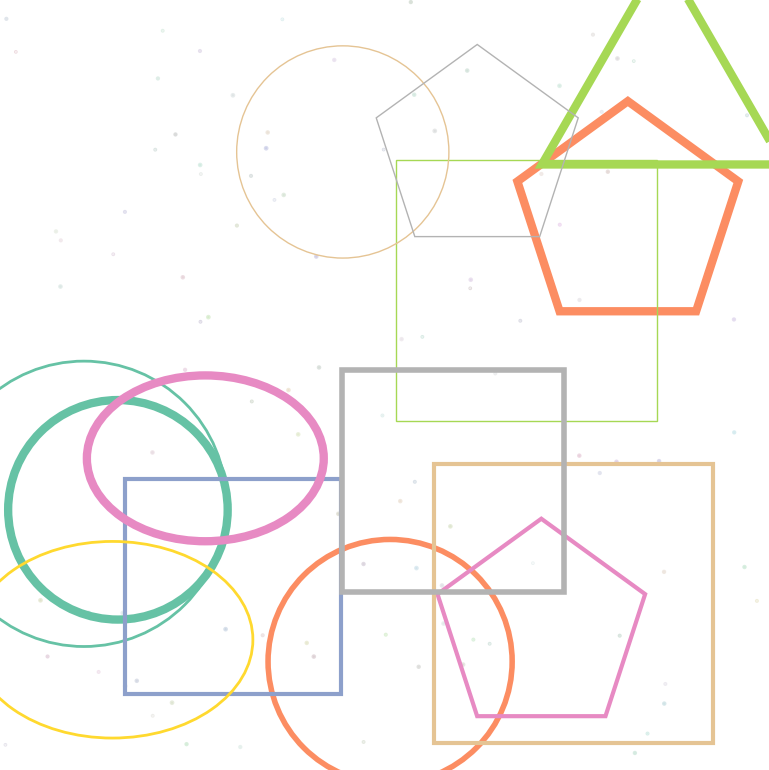[{"shape": "circle", "thickness": 1, "radius": 0.93, "center": [0.109, 0.346]}, {"shape": "circle", "thickness": 3, "radius": 0.71, "center": [0.153, 0.338]}, {"shape": "pentagon", "thickness": 3, "radius": 0.75, "center": [0.815, 0.718]}, {"shape": "circle", "thickness": 2, "radius": 0.79, "center": [0.507, 0.141]}, {"shape": "square", "thickness": 1.5, "radius": 0.7, "center": [0.302, 0.238]}, {"shape": "pentagon", "thickness": 1.5, "radius": 0.71, "center": [0.703, 0.185]}, {"shape": "oval", "thickness": 3, "radius": 0.77, "center": [0.267, 0.405]}, {"shape": "triangle", "thickness": 3, "radius": 0.91, "center": [0.861, 0.877]}, {"shape": "square", "thickness": 0.5, "radius": 0.85, "center": [0.684, 0.623]}, {"shape": "oval", "thickness": 1, "radius": 0.91, "center": [0.146, 0.169]}, {"shape": "circle", "thickness": 0.5, "radius": 0.69, "center": [0.445, 0.803]}, {"shape": "square", "thickness": 1.5, "radius": 0.91, "center": [0.745, 0.216]}, {"shape": "pentagon", "thickness": 0.5, "radius": 0.69, "center": [0.62, 0.804]}, {"shape": "square", "thickness": 2, "radius": 0.72, "center": [0.589, 0.376]}]